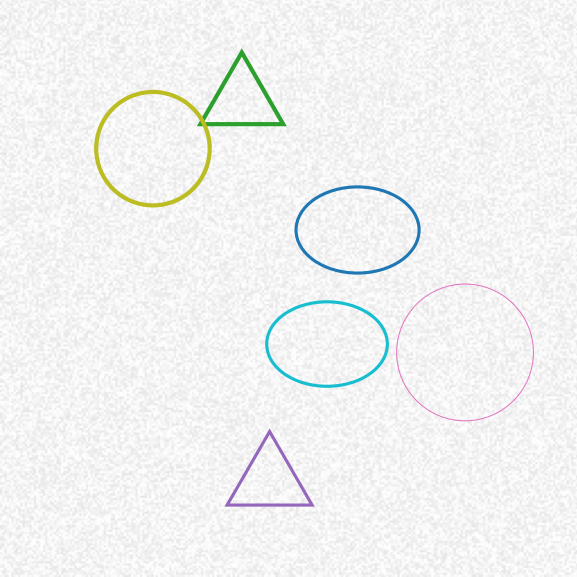[{"shape": "oval", "thickness": 1.5, "radius": 0.53, "center": [0.619, 0.601]}, {"shape": "triangle", "thickness": 2, "radius": 0.41, "center": [0.419, 0.826]}, {"shape": "triangle", "thickness": 1.5, "radius": 0.42, "center": [0.467, 0.167]}, {"shape": "circle", "thickness": 0.5, "radius": 0.59, "center": [0.805, 0.389]}, {"shape": "circle", "thickness": 2, "radius": 0.49, "center": [0.265, 0.742]}, {"shape": "oval", "thickness": 1.5, "radius": 0.52, "center": [0.566, 0.403]}]